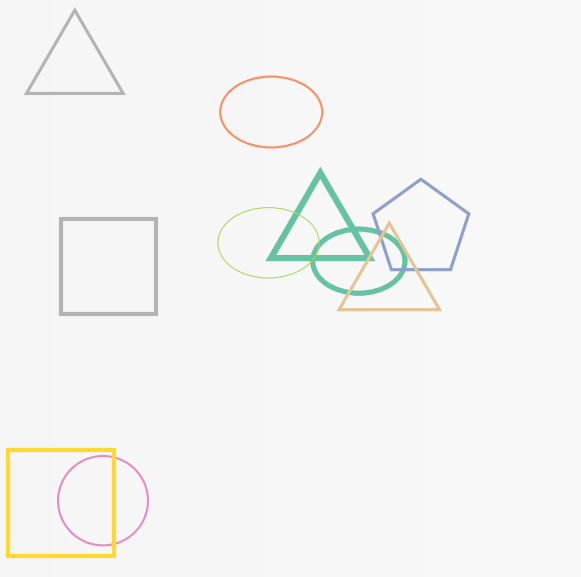[{"shape": "triangle", "thickness": 3, "radius": 0.49, "center": [0.551, 0.601]}, {"shape": "oval", "thickness": 2.5, "radius": 0.4, "center": [0.617, 0.547]}, {"shape": "oval", "thickness": 1, "radius": 0.44, "center": [0.467, 0.805]}, {"shape": "pentagon", "thickness": 1.5, "radius": 0.43, "center": [0.724, 0.602]}, {"shape": "circle", "thickness": 1, "radius": 0.39, "center": [0.177, 0.132]}, {"shape": "oval", "thickness": 0.5, "radius": 0.44, "center": [0.462, 0.579]}, {"shape": "square", "thickness": 2, "radius": 0.46, "center": [0.105, 0.128]}, {"shape": "triangle", "thickness": 1.5, "radius": 0.5, "center": [0.67, 0.513]}, {"shape": "triangle", "thickness": 1.5, "radius": 0.48, "center": [0.129, 0.885]}, {"shape": "square", "thickness": 2, "radius": 0.41, "center": [0.187, 0.537]}]